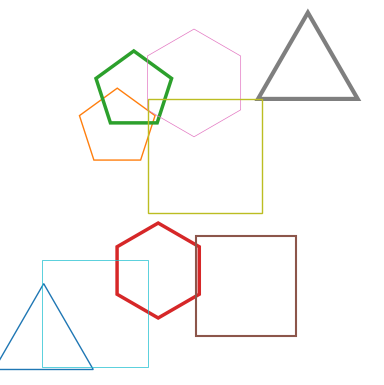[{"shape": "triangle", "thickness": 1, "radius": 0.74, "center": [0.113, 0.115]}, {"shape": "pentagon", "thickness": 1, "radius": 0.52, "center": [0.305, 0.668]}, {"shape": "pentagon", "thickness": 2.5, "radius": 0.52, "center": [0.348, 0.764]}, {"shape": "hexagon", "thickness": 2.5, "radius": 0.62, "center": [0.411, 0.297]}, {"shape": "square", "thickness": 1.5, "radius": 0.65, "center": [0.64, 0.258]}, {"shape": "hexagon", "thickness": 0.5, "radius": 0.7, "center": [0.504, 0.785]}, {"shape": "triangle", "thickness": 3, "radius": 0.75, "center": [0.8, 0.818]}, {"shape": "square", "thickness": 1, "radius": 0.74, "center": [0.533, 0.594]}, {"shape": "square", "thickness": 0.5, "radius": 0.69, "center": [0.247, 0.186]}]